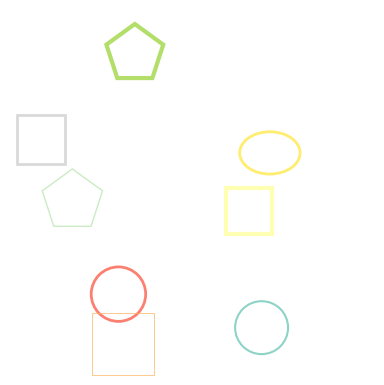[{"shape": "circle", "thickness": 1.5, "radius": 0.34, "center": [0.679, 0.149]}, {"shape": "square", "thickness": 3, "radius": 0.3, "center": [0.646, 0.452]}, {"shape": "circle", "thickness": 2, "radius": 0.35, "center": [0.308, 0.236]}, {"shape": "square", "thickness": 0.5, "radius": 0.4, "center": [0.32, 0.106]}, {"shape": "pentagon", "thickness": 3, "radius": 0.39, "center": [0.35, 0.86]}, {"shape": "square", "thickness": 2, "radius": 0.31, "center": [0.107, 0.637]}, {"shape": "pentagon", "thickness": 1, "radius": 0.41, "center": [0.188, 0.479]}, {"shape": "oval", "thickness": 2, "radius": 0.39, "center": [0.701, 0.603]}]